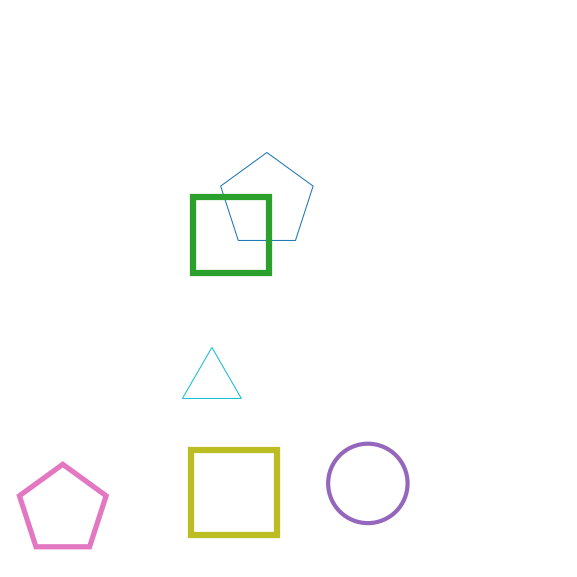[{"shape": "pentagon", "thickness": 0.5, "radius": 0.42, "center": [0.462, 0.651]}, {"shape": "square", "thickness": 3, "radius": 0.33, "center": [0.399, 0.592]}, {"shape": "circle", "thickness": 2, "radius": 0.34, "center": [0.637, 0.162]}, {"shape": "pentagon", "thickness": 2.5, "radius": 0.39, "center": [0.109, 0.116]}, {"shape": "square", "thickness": 3, "radius": 0.37, "center": [0.405, 0.147]}, {"shape": "triangle", "thickness": 0.5, "radius": 0.29, "center": [0.367, 0.339]}]